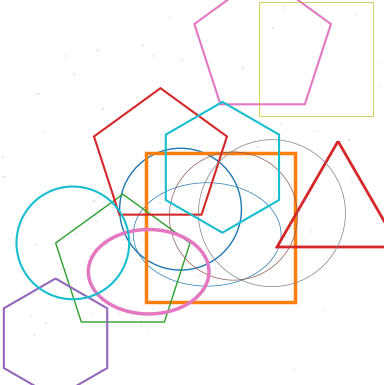[{"shape": "circle", "thickness": 1, "radius": 0.79, "center": [0.469, 0.457]}, {"shape": "oval", "thickness": 0.5, "radius": 0.96, "center": [0.538, 0.391]}, {"shape": "square", "thickness": 2.5, "radius": 0.97, "center": [0.573, 0.409]}, {"shape": "pentagon", "thickness": 1, "radius": 0.92, "center": [0.319, 0.312]}, {"shape": "triangle", "thickness": 2, "radius": 0.92, "center": [0.878, 0.45]}, {"shape": "pentagon", "thickness": 1.5, "radius": 0.91, "center": [0.417, 0.589]}, {"shape": "hexagon", "thickness": 1.5, "radius": 0.78, "center": [0.144, 0.122]}, {"shape": "circle", "thickness": 0.5, "radius": 0.83, "center": [0.606, 0.439]}, {"shape": "pentagon", "thickness": 1.5, "radius": 0.93, "center": [0.682, 0.88]}, {"shape": "oval", "thickness": 2.5, "radius": 0.78, "center": [0.386, 0.294]}, {"shape": "circle", "thickness": 0.5, "radius": 0.95, "center": [0.706, 0.446]}, {"shape": "square", "thickness": 0.5, "radius": 0.74, "center": [0.82, 0.847]}, {"shape": "circle", "thickness": 1.5, "radius": 0.73, "center": [0.189, 0.369]}, {"shape": "hexagon", "thickness": 1.5, "radius": 0.85, "center": [0.578, 0.565]}]